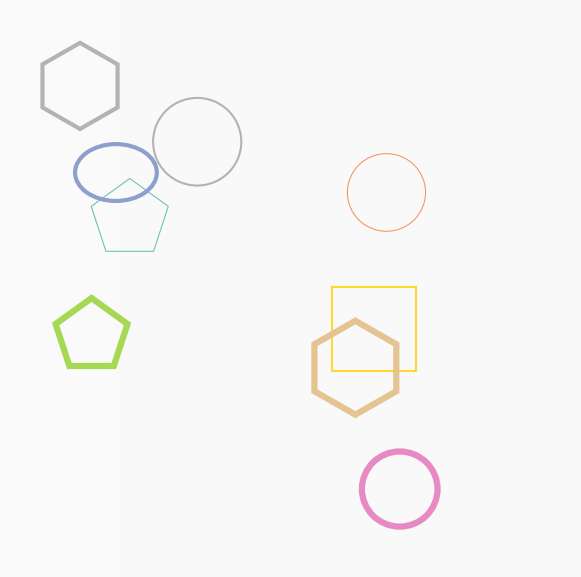[{"shape": "pentagon", "thickness": 0.5, "radius": 0.35, "center": [0.223, 0.62]}, {"shape": "circle", "thickness": 0.5, "radius": 0.34, "center": [0.665, 0.666]}, {"shape": "oval", "thickness": 2, "radius": 0.35, "center": [0.199, 0.7]}, {"shape": "circle", "thickness": 3, "radius": 0.33, "center": [0.688, 0.152]}, {"shape": "pentagon", "thickness": 3, "radius": 0.33, "center": [0.158, 0.418]}, {"shape": "square", "thickness": 1, "radius": 0.36, "center": [0.643, 0.429]}, {"shape": "hexagon", "thickness": 3, "radius": 0.41, "center": [0.611, 0.362]}, {"shape": "hexagon", "thickness": 2, "radius": 0.37, "center": [0.138, 0.85]}, {"shape": "circle", "thickness": 1, "radius": 0.38, "center": [0.339, 0.754]}]